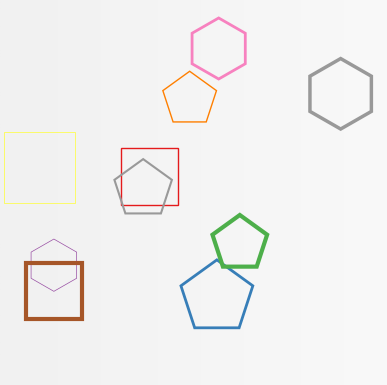[{"shape": "square", "thickness": 1, "radius": 0.37, "center": [0.385, 0.541]}, {"shape": "pentagon", "thickness": 2, "radius": 0.49, "center": [0.56, 0.227]}, {"shape": "pentagon", "thickness": 3, "radius": 0.37, "center": [0.619, 0.367]}, {"shape": "hexagon", "thickness": 0.5, "radius": 0.34, "center": [0.139, 0.311]}, {"shape": "pentagon", "thickness": 1, "radius": 0.36, "center": [0.489, 0.742]}, {"shape": "square", "thickness": 0.5, "radius": 0.46, "center": [0.101, 0.564]}, {"shape": "square", "thickness": 3, "radius": 0.36, "center": [0.139, 0.245]}, {"shape": "hexagon", "thickness": 2, "radius": 0.4, "center": [0.564, 0.874]}, {"shape": "pentagon", "thickness": 1.5, "radius": 0.39, "center": [0.369, 0.509]}, {"shape": "hexagon", "thickness": 2.5, "radius": 0.46, "center": [0.879, 0.756]}]